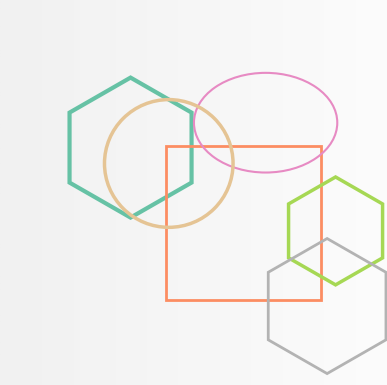[{"shape": "hexagon", "thickness": 3, "radius": 0.91, "center": [0.337, 0.617]}, {"shape": "square", "thickness": 2, "radius": 1.0, "center": [0.628, 0.422]}, {"shape": "oval", "thickness": 1.5, "radius": 0.92, "center": [0.685, 0.681]}, {"shape": "hexagon", "thickness": 2.5, "radius": 0.7, "center": [0.866, 0.4]}, {"shape": "circle", "thickness": 2.5, "radius": 0.83, "center": [0.436, 0.575]}, {"shape": "hexagon", "thickness": 2, "radius": 0.88, "center": [0.844, 0.205]}]